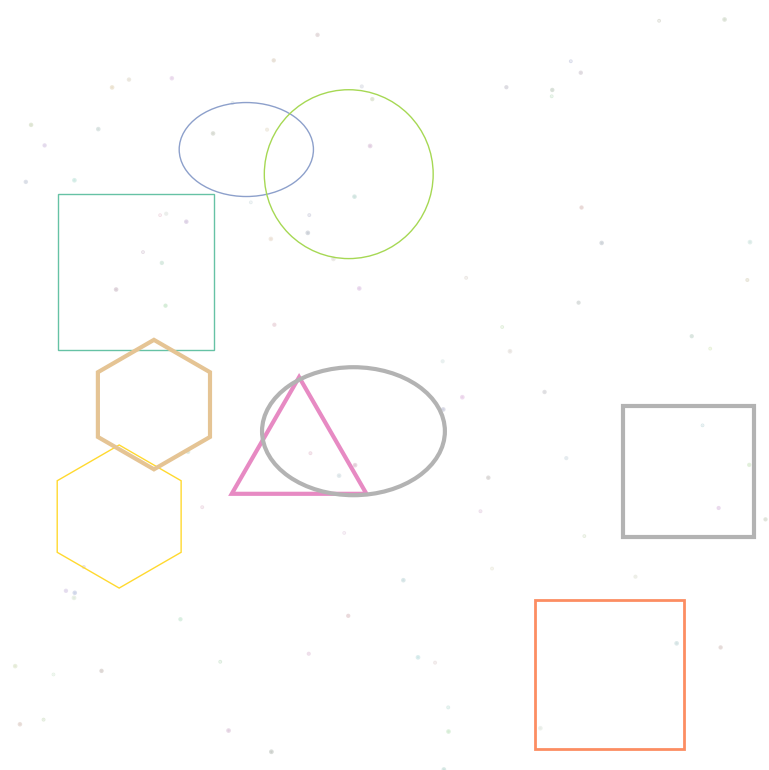[{"shape": "square", "thickness": 0.5, "radius": 0.51, "center": [0.177, 0.647]}, {"shape": "square", "thickness": 1, "radius": 0.48, "center": [0.791, 0.124]}, {"shape": "oval", "thickness": 0.5, "radius": 0.44, "center": [0.32, 0.806]}, {"shape": "triangle", "thickness": 1.5, "radius": 0.5, "center": [0.388, 0.409]}, {"shape": "circle", "thickness": 0.5, "radius": 0.55, "center": [0.453, 0.774]}, {"shape": "hexagon", "thickness": 0.5, "radius": 0.46, "center": [0.155, 0.329]}, {"shape": "hexagon", "thickness": 1.5, "radius": 0.42, "center": [0.2, 0.475]}, {"shape": "oval", "thickness": 1.5, "radius": 0.59, "center": [0.459, 0.44]}, {"shape": "square", "thickness": 1.5, "radius": 0.42, "center": [0.894, 0.388]}]